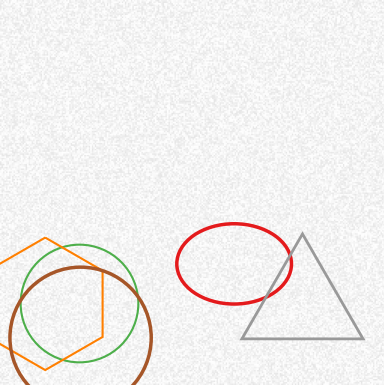[{"shape": "oval", "thickness": 2.5, "radius": 0.74, "center": [0.608, 0.315]}, {"shape": "circle", "thickness": 1.5, "radius": 0.76, "center": [0.206, 0.212]}, {"shape": "hexagon", "thickness": 1.5, "radius": 0.86, "center": [0.117, 0.211]}, {"shape": "circle", "thickness": 2.5, "radius": 0.92, "center": [0.209, 0.123]}, {"shape": "triangle", "thickness": 2, "radius": 0.91, "center": [0.786, 0.211]}]